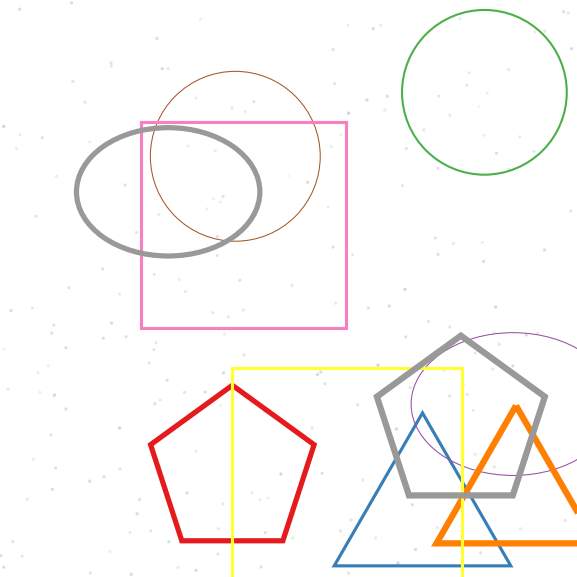[{"shape": "pentagon", "thickness": 2.5, "radius": 0.74, "center": [0.402, 0.183]}, {"shape": "triangle", "thickness": 1.5, "radius": 0.88, "center": [0.732, 0.108]}, {"shape": "circle", "thickness": 1, "radius": 0.71, "center": [0.839, 0.839]}, {"shape": "oval", "thickness": 0.5, "radius": 0.88, "center": [0.888, 0.299]}, {"shape": "triangle", "thickness": 3, "radius": 0.8, "center": [0.894, 0.138]}, {"shape": "square", "thickness": 1.5, "radius": 1.0, "center": [0.601, 0.163]}, {"shape": "circle", "thickness": 0.5, "radius": 0.74, "center": [0.407, 0.729]}, {"shape": "square", "thickness": 1.5, "radius": 0.89, "center": [0.421, 0.61]}, {"shape": "oval", "thickness": 2.5, "radius": 0.79, "center": [0.291, 0.667]}, {"shape": "pentagon", "thickness": 3, "radius": 0.76, "center": [0.798, 0.265]}]